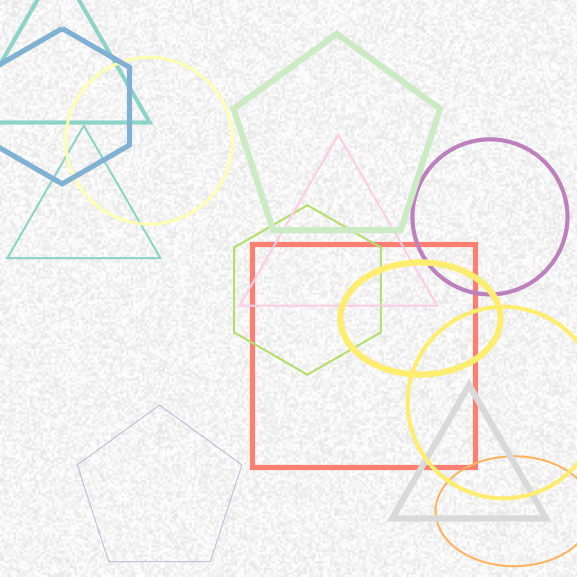[{"shape": "triangle", "thickness": 1, "radius": 0.77, "center": [0.145, 0.629]}, {"shape": "triangle", "thickness": 2, "radius": 0.92, "center": [0.101, 0.879]}, {"shape": "circle", "thickness": 1.5, "radius": 0.72, "center": [0.258, 0.755]}, {"shape": "pentagon", "thickness": 0.5, "radius": 0.75, "center": [0.276, 0.148]}, {"shape": "square", "thickness": 2.5, "radius": 0.96, "center": [0.63, 0.383]}, {"shape": "hexagon", "thickness": 2.5, "radius": 0.67, "center": [0.108, 0.815]}, {"shape": "oval", "thickness": 1, "radius": 0.68, "center": [0.89, 0.114]}, {"shape": "hexagon", "thickness": 1, "radius": 0.73, "center": [0.532, 0.497]}, {"shape": "triangle", "thickness": 1, "radius": 0.99, "center": [0.586, 0.569]}, {"shape": "triangle", "thickness": 3, "radius": 0.77, "center": [0.812, 0.178]}, {"shape": "circle", "thickness": 2, "radius": 0.67, "center": [0.848, 0.624]}, {"shape": "pentagon", "thickness": 3, "radius": 0.94, "center": [0.583, 0.753]}, {"shape": "oval", "thickness": 3, "radius": 0.69, "center": [0.728, 0.448]}, {"shape": "circle", "thickness": 2, "radius": 0.83, "center": [0.872, 0.302]}]